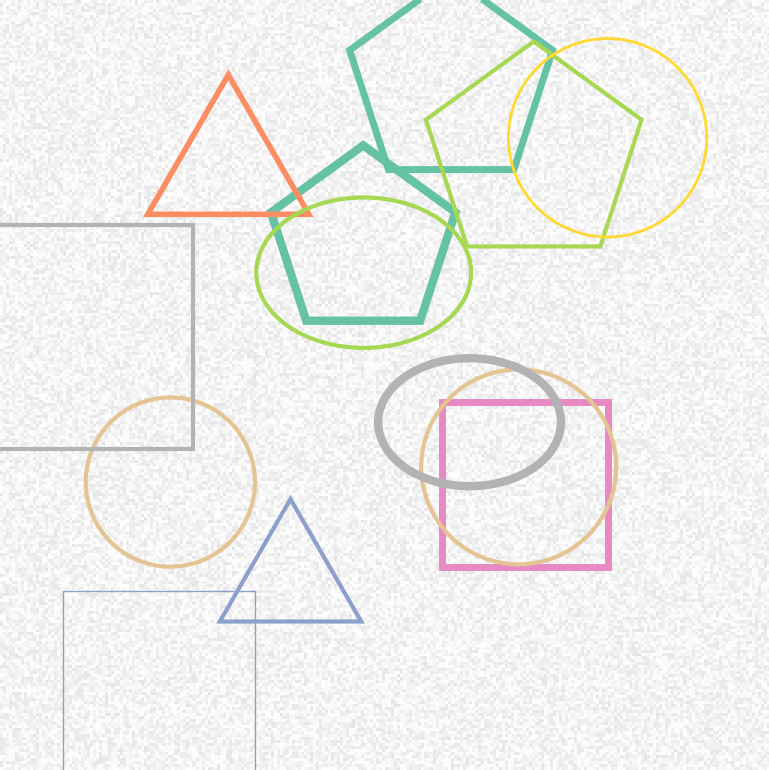[{"shape": "pentagon", "thickness": 2.5, "radius": 0.69, "center": [0.586, 0.892]}, {"shape": "pentagon", "thickness": 3, "radius": 0.63, "center": [0.472, 0.685]}, {"shape": "triangle", "thickness": 2, "radius": 0.6, "center": [0.297, 0.782]}, {"shape": "square", "thickness": 0.5, "radius": 0.62, "center": [0.206, 0.107]}, {"shape": "triangle", "thickness": 1.5, "radius": 0.53, "center": [0.377, 0.246]}, {"shape": "square", "thickness": 2.5, "radius": 0.54, "center": [0.682, 0.371]}, {"shape": "oval", "thickness": 1.5, "radius": 0.7, "center": [0.472, 0.646]}, {"shape": "pentagon", "thickness": 1.5, "radius": 0.74, "center": [0.693, 0.799]}, {"shape": "circle", "thickness": 1, "radius": 0.64, "center": [0.789, 0.821]}, {"shape": "circle", "thickness": 1.5, "radius": 0.55, "center": [0.221, 0.374]}, {"shape": "circle", "thickness": 1.5, "radius": 0.63, "center": [0.674, 0.394]}, {"shape": "square", "thickness": 1.5, "radius": 0.73, "center": [0.105, 0.562]}, {"shape": "oval", "thickness": 3, "radius": 0.59, "center": [0.61, 0.452]}]